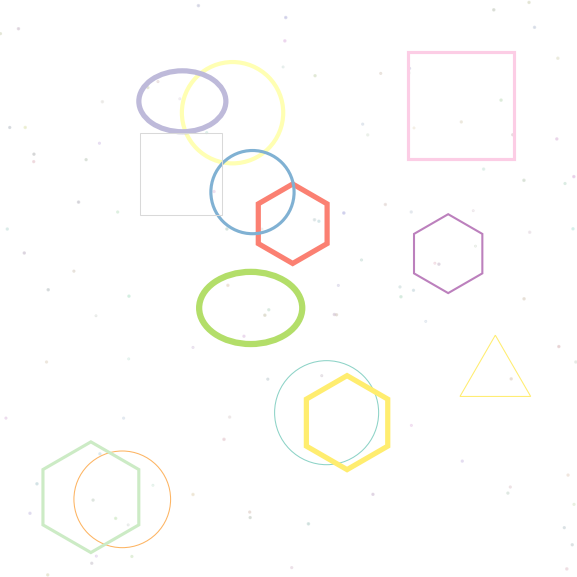[{"shape": "circle", "thickness": 0.5, "radius": 0.45, "center": [0.566, 0.285]}, {"shape": "circle", "thickness": 2, "radius": 0.44, "center": [0.403, 0.804]}, {"shape": "oval", "thickness": 2.5, "radius": 0.38, "center": [0.316, 0.824]}, {"shape": "hexagon", "thickness": 2.5, "radius": 0.34, "center": [0.507, 0.612]}, {"shape": "circle", "thickness": 1.5, "radius": 0.36, "center": [0.437, 0.666]}, {"shape": "circle", "thickness": 0.5, "radius": 0.42, "center": [0.212, 0.134]}, {"shape": "oval", "thickness": 3, "radius": 0.45, "center": [0.434, 0.466]}, {"shape": "square", "thickness": 1.5, "radius": 0.46, "center": [0.798, 0.817]}, {"shape": "square", "thickness": 0.5, "radius": 0.36, "center": [0.313, 0.698]}, {"shape": "hexagon", "thickness": 1, "radius": 0.34, "center": [0.776, 0.56]}, {"shape": "hexagon", "thickness": 1.5, "radius": 0.48, "center": [0.157, 0.138]}, {"shape": "hexagon", "thickness": 2.5, "radius": 0.41, "center": [0.601, 0.267]}, {"shape": "triangle", "thickness": 0.5, "radius": 0.35, "center": [0.858, 0.348]}]